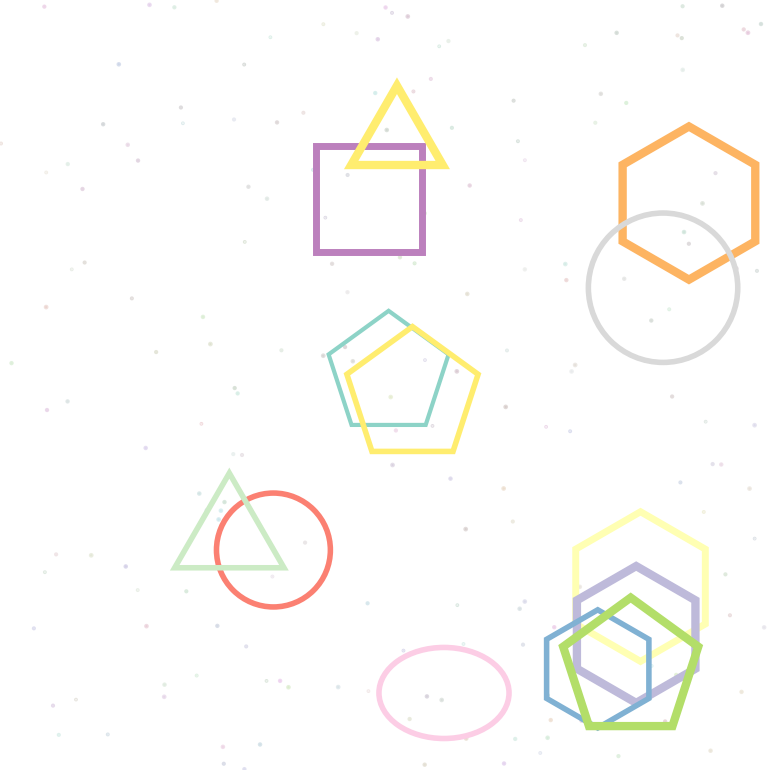[{"shape": "pentagon", "thickness": 1.5, "radius": 0.41, "center": [0.505, 0.514]}, {"shape": "hexagon", "thickness": 2.5, "radius": 0.49, "center": [0.832, 0.238]}, {"shape": "hexagon", "thickness": 3, "radius": 0.44, "center": [0.826, 0.176]}, {"shape": "circle", "thickness": 2, "radius": 0.37, "center": [0.355, 0.286]}, {"shape": "hexagon", "thickness": 2, "radius": 0.38, "center": [0.776, 0.131]}, {"shape": "hexagon", "thickness": 3, "radius": 0.5, "center": [0.895, 0.736]}, {"shape": "pentagon", "thickness": 3, "radius": 0.46, "center": [0.819, 0.132]}, {"shape": "oval", "thickness": 2, "radius": 0.42, "center": [0.577, 0.1]}, {"shape": "circle", "thickness": 2, "radius": 0.49, "center": [0.861, 0.626]}, {"shape": "square", "thickness": 2.5, "radius": 0.35, "center": [0.479, 0.741]}, {"shape": "triangle", "thickness": 2, "radius": 0.41, "center": [0.298, 0.304]}, {"shape": "pentagon", "thickness": 2, "radius": 0.45, "center": [0.536, 0.486]}, {"shape": "triangle", "thickness": 3, "radius": 0.34, "center": [0.516, 0.82]}]